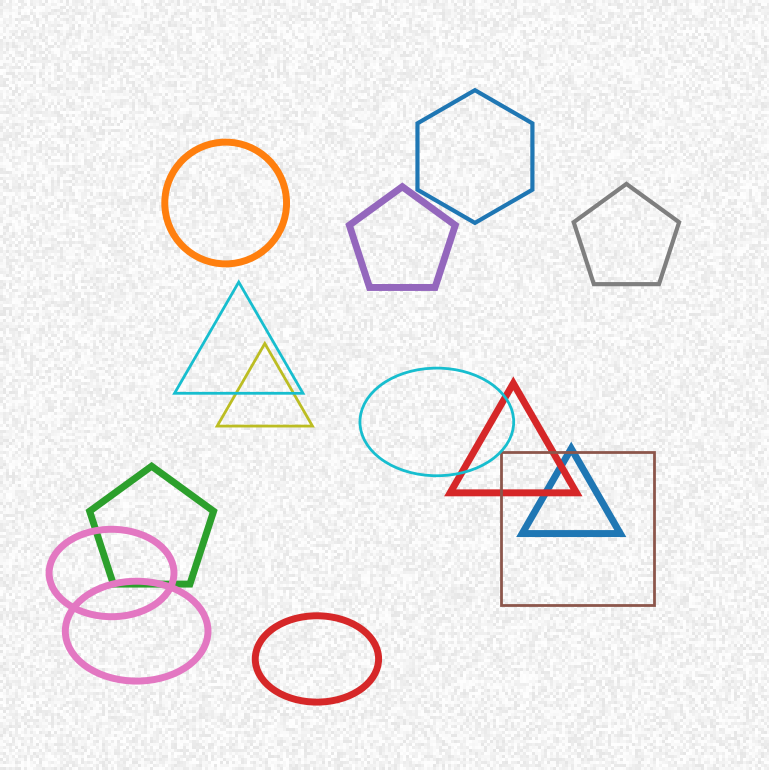[{"shape": "hexagon", "thickness": 1.5, "radius": 0.43, "center": [0.617, 0.797]}, {"shape": "triangle", "thickness": 2.5, "radius": 0.37, "center": [0.742, 0.344]}, {"shape": "circle", "thickness": 2.5, "radius": 0.4, "center": [0.293, 0.736]}, {"shape": "pentagon", "thickness": 2.5, "radius": 0.42, "center": [0.197, 0.31]}, {"shape": "oval", "thickness": 2.5, "radius": 0.4, "center": [0.412, 0.144]}, {"shape": "triangle", "thickness": 2.5, "radius": 0.47, "center": [0.667, 0.407]}, {"shape": "pentagon", "thickness": 2.5, "radius": 0.36, "center": [0.522, 0.685]}, {"shape": "square", "thickness": 1, "radius": 0.5, "center": [0.75, 0.314]}, {"shape": "oval", "thickness": 2.5, "radius": 0.41, "center": [0.145, 0.256]}, {"shape": "oval", "thickness": 2.5, "radius": 0.46, "center": [0.177, 0.18]}, {"shape": "pentagon", "thickness": 1.5, "radius": 0.36, "center": [0.814, 0.689]}, {"shape": "triangle", "thickness": 1, "radius": 0.36, "center": [0.344, 0.482]}, {"shape": "oval", "thickness": 1, "radius": 0.5, "center": [0.567, 0.452]}, {"shape": "triangle", "thickness": 1, "radius": 0.48, "center": [0.31, 0.537]}]